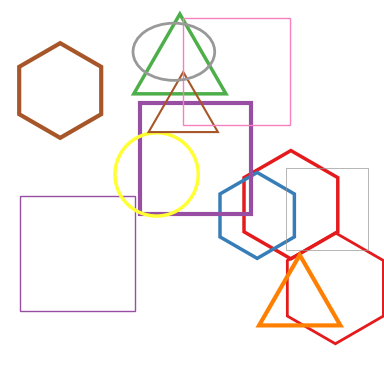[{"shape": "hexagon", "thickness": 2, "radius": 0.72, "center": [0.871, 0.251]}, {"shape": "hexagon", "thickness": 2.5, "radius": 0.7, "center": [0.756, 0.468]}, {"shape": "hexagon", "thickness": 2.5, "radius": 0.56, "center": [0.668, 0.44]}, {"shape": "triangle", "thickness": 2.5, "radius": 0.69, "center": [0.467, 0.825]}, {"shape": "square", "thickness": 1, "radius": 0.75, "center": [0.201, 0.342]}, {"shape": "square", "thickness": 3, "radius": 0.72, "center": [0.507, 0.589]}, {"shape": "triangle", "thickness": 3, "radius": 0.61, "center": [0.779, 0.216]}, {"shape": "circle", "thickness": 2.5, "radius": 0.54, "center": [0.407, 0.547]}, {"shape": "hexagon", "thickness": 3, "radius": 0.61, "center": [0.156, 0.765]}, {"shape": "triangle", "thickness": 1.5, "radius": 0.52, "center": [0.476, 0.709]}, {"shape": "square", "thickness": 1, "radius": 0.7, "center": [0.614, 0.814]}, {"shape": "square", "thickness": 0.5, "radius": 0.53, "center": [0.849, 0.456]}, {"shape": "oval", "thickness": 2, "radius": 0.53, "center": [0.452, 0.866]}]